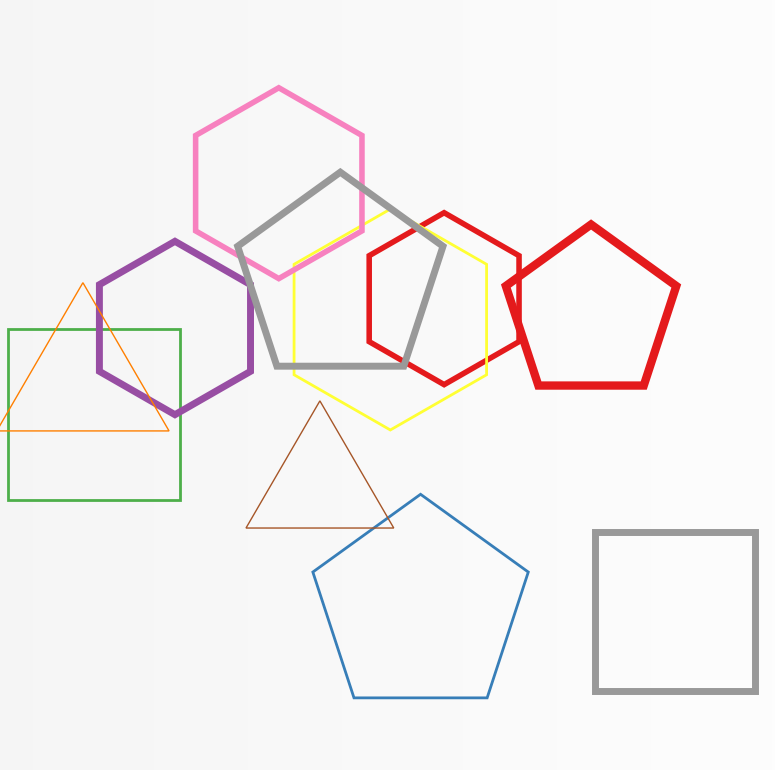[{"shape": "pentagon", "thickness": 3, "radius": 0.58, "center": [0.763, 0.593]}, {"shape": "hexagon", "thickness": 2, "radius": 0.56, "center": [0.573, 0.612]}, {"shape": "pentagon", "thickness": 1, "radius": 0.73, "center": [0.543, 0.212]}, {"shape": "square", "thickness": 1, "radius": 0.56, "center": [0.121, 0.462]}, {"shape": "hexagon", "thickness": 2.5, "radius": 0.56, "center": [0.226, 0.574]}, {"shape": "triangle", "thickness": 0.5, "radius": 0.64, "center": [0.107, 0.505]}, {"shape": "hexagon", "thickness": 1, "radius": 0.72, "center": [0.504, 0.585]}, {"shape": "triangle", "thickness": 0.5, "radius": 0.55, "center": [0.413, 0.369]}, {"shape": "hexagon", "thickness": 2, "radius": 0.62, "center": [0.36, 0.762]}, {"shape": "pentagon", "thickness": 2.5, "radius": 0.7, "center": [0.439, 0.637]}, {"shape": "square", "thickness": 2.5, "radius": 0.52, "center": [0.871, 0.206]}]